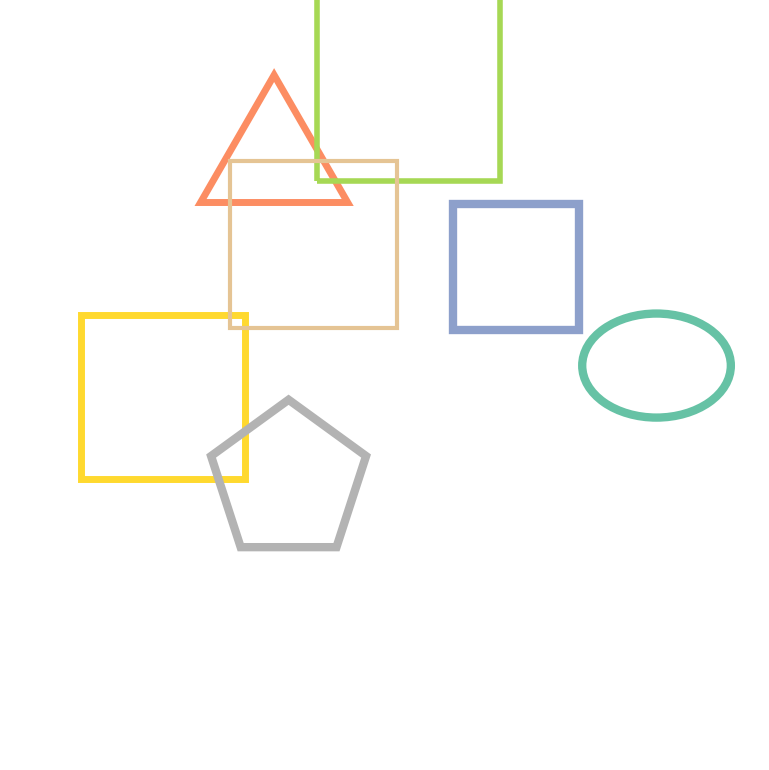[{"shape": "oval", "thickness": 3, "radius": 0.48, "center": [0.853, 0.525]}, {"shape": "triangle", "thickness": 2.5, "radius": 0.55, "center": [0.356, 0.792]}, {"shape": "square", "thickness": 3, "radius": 0.41, "center": [0.67, 0.653]}, {"shape": "square", "thickness": 2, "radius": 0.6, "center": [0.53, 0.884]}, {"shape": "square", "thickness": 2.5, "radius": 0.53, "center": [0.212, 0.484]}, {"shape": "square", "thickness": 1.5, "radius": 0.54, "center": [0.407, 0.683]}, {"shape": "pentagon", "thickness": 3, "radius": 0.53, "center": [0.375, 0.375]}]